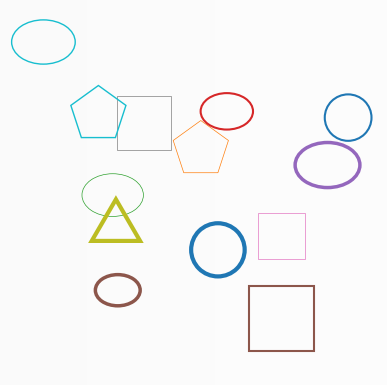[{"shape": "circle", "thickness": 1.5, "radius": 0.3, "center": [0.898, 0.695]}, {"shape": "circle", "thickness": 3, "radius": 0.35, "center": [0.562, 0.351]}, {"shape": "pentagon", "thickness": 0.5, "radius": 0.37, "center": [0.518, 0.612]}, {"shape": "oval", "thickness": 0.5, "radius": 0.4, "center": [0.291, 0.493]}, {"shape": "oval", "thickness": 1.5, "radius": 0.34, "center": [0.585, 0.711]}, {"shape": "oval", "thickness": 2.5, "radius": 0.42, "center": [0.845, 0.571]}, {"shape": "oval", "thickness": 2.5, "radius": 0.29, "center": [0.304, 0.246]}, {"shape": "square", "thickness": 1.5, "radius": 0.42, "center": [0.726, 0.173]}, {"shape": "square", "thickness": 0.5, "radius": 0.3, "center": [0.726, 0.387]}, {"shape": "square", "thickness": 0.5, "radius": 0.35, "center": [0.372, 0.68]}, {"shape": "triangle", "thickness": 3, "radius": 0.36, "center": [0.299, 0.41]}, {"shape": "oval", "thickness": 1, "radius": 0.41, "center": [0.112, 0.891]}, {"shape": "pentagon", "thickness": 1, "radius": 0.37, "center": [0.254, 0.703]}]